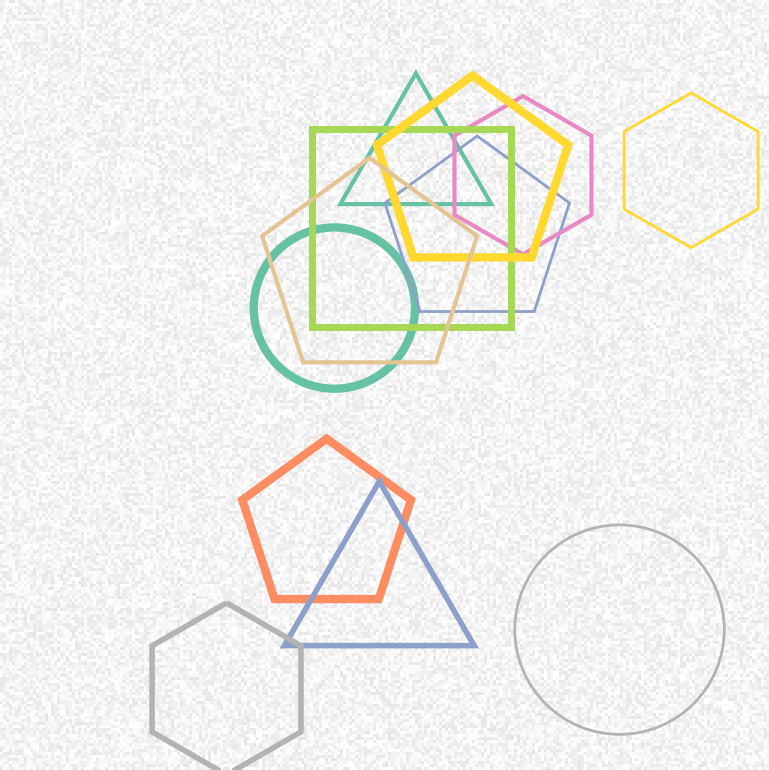[{"shape": "circle", "thickness": 3, "radius": 0.52, "center": [0.434, 0.6]}, {"shape": "triangle", "thickness": 1.5, "radius": 0.57, "center": [0.54, 0.792]}, {"shape": "pentagon", "thickness": 3, "radius": 0.58, "center": [0.424, 0.315]}, {"shape": "triangle", "thickness": 2, "radius": 0.71, "center": [0.493, 0.233]}, {"shape": "pentagon", "thickness": 1, "radius": 0.63, "center": [0.62, 0.697]}, {"shape": "hexagon", "thickness": 1.5, "radius": 0.51, "center": [0.679, 0.772]}, {"shape": "square", "thickness": 2.5, "radius": 0.65, "center": [0.534, 0.704]}, {"shape": "hexagon", "thickness": 1, "radius": 0.5, "center": [0.897, 0.779]}, {"shape": "pentagon", "thickness": 3, "radius": 0.65, "center": [0.614, 0.771]}, {"shape": "pentagon", "thickness": 1.5, "radius": 0.73, "center": [0.48, 0.648]}, {"shape": "circle", "thickness": 1, "radius": 0.68, "center": [0.805, 0.182]}, {"shape": "hexagon", "thickness": 2, "radius": 0.56, "center": [0.294, 0.105]}]